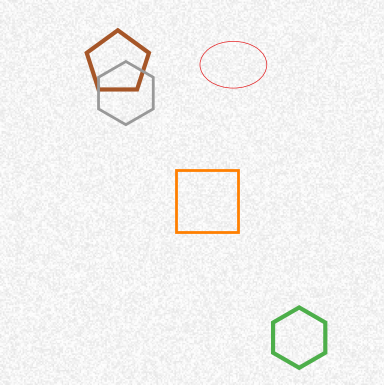[{"shape": "oval", "thickness": 0.5, "radius": 0.43, "center": [0.606, 0.832]}, {"shape": "hexagon", "thickness": 3, "radius": 0.39, "center": [0.777, 0.123]}, {"shape": "square", "thickness": 2, "radius": 0.4, "center": [0.537, 0.477]}, {"shape": "pentagon", "thickness": 3, "radius": 0.42, "center": [0.306, 0.836]}, {"shape": "hexagon", "thickness": 2, "radius": 0.41, "center": [0.327, 0.758]}]